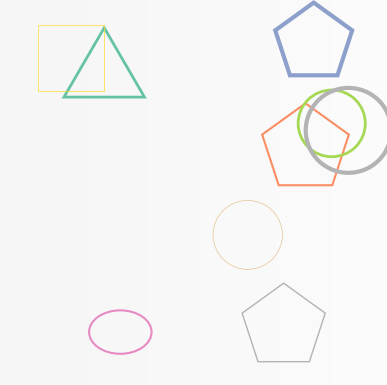[{"shape": "triangle", "thickness": 2, "radius": 0.6, "center": [0.269, 0.808]}, {"shape": "pentagon", "thickness": 1.5, "radius": 0.59, "center": [0.788, 0.614]}, {"shape": "pentagon", "thickness": 3, "radius": 0.52, "center": [0.81, 0.889]}, {"shape": "oval", "thickness": 1.5, "radius": 0.4, "center": [0.311, 0.137]}, {"shape": "circle", "thickness": 2, "radius": 0.43, "center": [0.856, 0.68]}, {"shape": "square", "thickness": 0.5, "radius": 0.43, "center": [0.184, 0.849]}, {"shape": "circle", "thickness": 0.5, "radius": 0.45, "center": [0.639, 0.39]}, {"shape": "circle", "thickness": 3, "radius": 0.55, "center": [0.899, 0.661]}, {"shape": "pentagon", "thickness": 1, "radius": 0.56, "center": [0.732, 0.152]}]